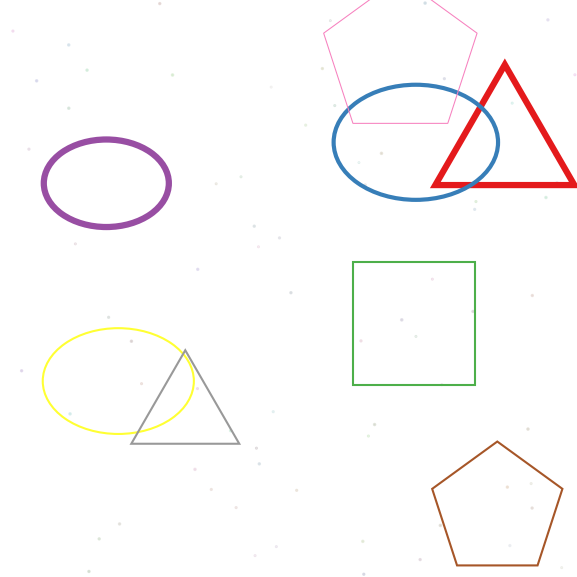[{"shape": "triangle", "thickness": 3, "radius": 0.69, "center": [0.874, 0.748]}, {"shape": "oval", "thickness": 2, "radius": 0.71, "center": [0.72, 0.753]}, {"shape": "square", "thickness": 1, "radius": 0.53, "center": [0.717, 0.439]}, {"shape": "oval", "thickness": 3, "radius": 0.54, "center": [0.184, 0.682]}, {"shape": "oval", "thickness": 1, "radius": 0.65, "center": [0.205, 0.339]}, {"shape": "pentagon", "thickness": 1, "radius": 0.59, "center": [0.861, 0.116]}, {"shape": "pentagon", "thickness": 0.5, "radius": 0.7, "center": [0.693, 0.899]}, {"shape": "triangle", "thickness": 1, "radius": 0.54, "center": [0.321, 0.285]}]